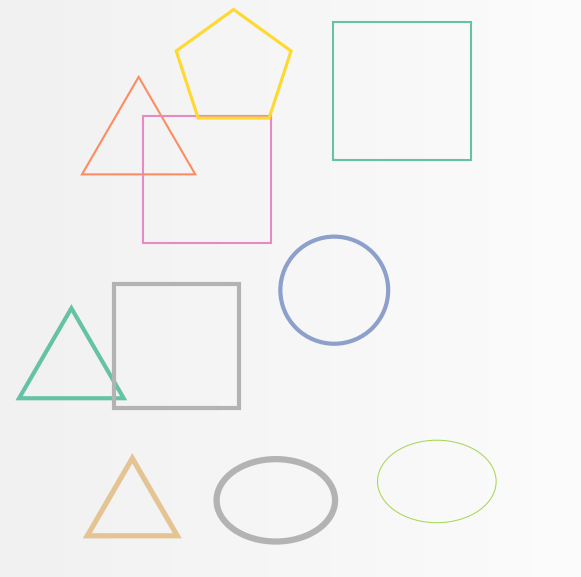[{"shape": "triangle", "thickness": 2, "radius": 0.52, "center": [0.123, 0.361]}, {"shape": "square", "thickness": 1, "radius": 0.59, "center": [0.692, 0.842]}, {"shape": "triangle", "thickness": 1, "radius": 0.56, "center": [0.239, 0.753]}, {"shape": "circle", "thickness": 2, "radius": 0.46, "center": [0.575, 0.497]}, {"shape": "square", "thickness": 1, "radius": 0.55, "center": [0.356, 0.688]}, {"shape": "oval", "thickness": 0.5, "radius": 0.51, "center": [0.752, 0.165]}, {"shape": "pentagon", "thickness": 1.5, "radius": 0.52, "center": [0.402, 0.879]}, {"shape": "triangle", "thickness": 2.5, "radius": 0.45, "center": [0.228, 0.116]}, {"shape": "oval", "thickness": 3, "radius": 0.51, "center": [0.475, 0.133]}, {"shape": "square", "thickness": 2, "radius": 0.54, "center": [0.304, 0.4]}]